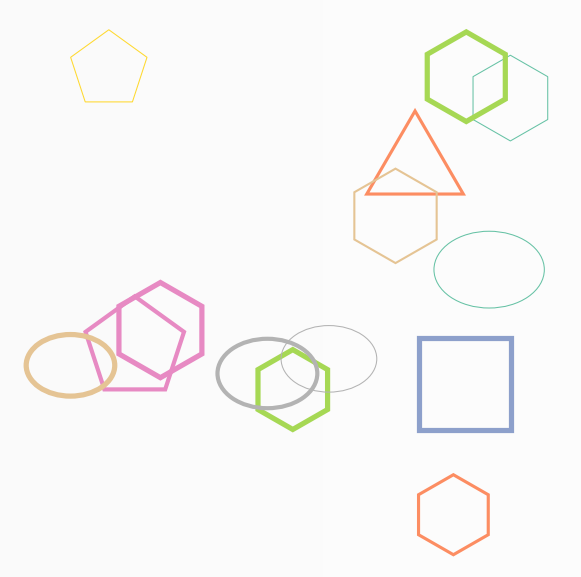[{"shape": "hexagon", "thickness": 0.5, "radius": 0.37, "center": [0.878, 0.829]}, {"shape": "oval", "thickness": 0.5, "radius": 0.47, "center": [0.842, 0.532]}, {"shape": "triangle", "thickness": 1.5, "radius": 0.48, "center": [0.714, 0.711]}, {"shape": "hexagon", "thickness": 1.5, "radius": 0.35, "center": [0.78, 0.108]}, {"shape": "square", "thickness": 2.5, "radius": 0.4, "center": [0.8, 0.334]}, {"shape": "pentagon", "thickness": 2, "radius": 0.45, "center": [0.232, 0.397]}, {"shape": "hexagon", "thickness": 2.5, "radius": 0.41, "center": [0.276, 0.428]}, {"shape": "hexagon", "thickness": 2.5, "radius": 0.39, "center": [0.802, 0.866]}, {"shape": "hexagon", "thickness": 2.5, "radius": 0.35, "center": [0.504, 0.325]}, {"shape": "pentagon", "thickness": 0.5, "radius": 0.35, "center": [0.187, 0.879]}, {"shape": "hexagon", "thickness": 1, "radius": 0.41, "center": [0.68, 0.625]}, {"shape": "oval", "thickness": 2.5, "radius": 0.38, "center": [0.121, 0.367]}, {"shape": "oval", "thickness": 2, "radius": 0.43, "center": [0.46, 0.352]}, {"shape": "oval", "thickness": 0.5, "radius": 0.41, "center": [0.566, 0.378]}]